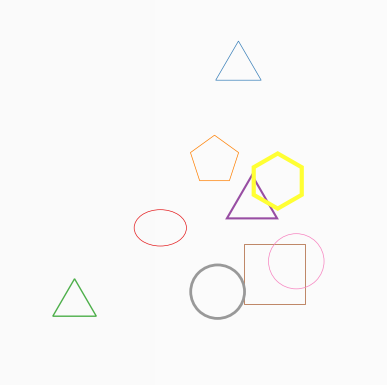[{"shape": "oval", "thickness": 0.5, "radius": 0.34, "center": [0.414, 0.408]}, {"shape": "triangle", "thickness": 0.5, "radius": 0.34, "center": [0.615, 0.826]}, {"shape": "triangle", "thickness": 1, "radius": 0.32, "center": [0.192, 0.211]}, {"shape": "triangle", "thickness": 1.5, "radius": 0.37, "center": [0.65, 0.47]}, {"shape": "pentagon", "thickness": 0.5, "radius": 0.33, "center": [0.554, 0.584]}, {"shape": "hexagon", "thickness": 3, "radius": 0.36, "center": [0.717, 0.53]}, {"shape": "square", "thickness": 0.5, "radius": 0.39, "center": [0.709, 0.289]}, {"shape": "circle", "thickness": 0.5, "radius": 0.36, "center": [0.765, 0.321]}, {"shape": "circle", "thickness": 2, "radius": 0.35, "center": [0.562, 0.242]}]